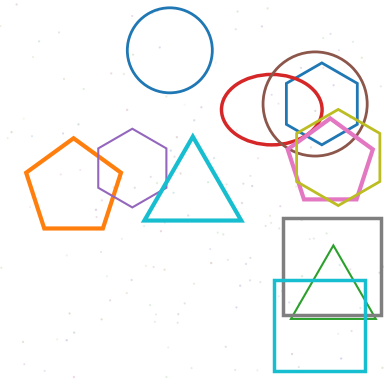[{"shape": "circle", "thickness": 2, "radius": 0.55, "center": [0.441, 0.869]}, {"shape": "hexagon", "thickness": 2, "radius": 0.53, "center": [0.836, 0.73]}, {"shape": "pentagon", "thickness": 3, "radius": 0.65, "center": [0.191, 0.511]}, {"shape": "triangle", "thickness": 1.5, "radius": 0.64, "center": [0.866, 0.235]}, {"shape": "oval", "thickness": 2.5, "radius": 0.65, "center": [0.706, 0.715]}, {"shape": "hexagon", "thickness": 1.5, "radius": 0.51, "center": [0.344, 0.563]}, {"shape": "circle", "thickness": 2, "radius": 0.68, "center": [0.819, 0.73]}, {"shape": "pentagon", "thickness": 3, "radius": 0.58, "center": [0.858, 0.576]}, {"shape": "square", "thickness": 2.5, "radius": 0.63, "center": [0.863, 0.308]}, {"shape": "hexagon", "thickness": 2, "radius": 0.62, "center": [0.879, 0.591]}, {"shape": "triangle", "thickness": 3, "radius": 0.73, "center": [0.501, 0.5]}, {"shape": "square", "thickness": 2.5, "radius": 0.59, "center": [0.829, 0.155]}]